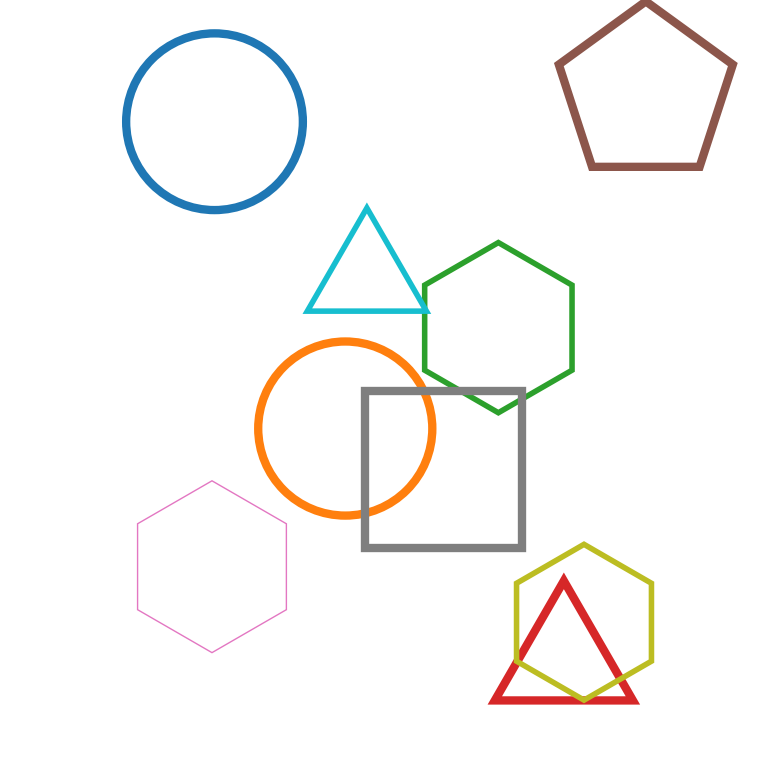[{"shape": "circle", "thickness": 3, "radius": 0.57, "center": [0.279, 0.842]}, {"shape": "circle", "thickness": 3, "radius": 0.57, "center": [0.448, 0.443]}, {"shape": "hexagon", "thickness": 2, "radius": 0.55, "center": [0.647, 0.574]}, {"shape": "triangle", "thickness": 3, "radius": 0.52, "center": [0.732, 0.142]}, {"shape": "pentagon", "thickness": 3, "radius": 0.59, "center": [0.839, 0.879]}, {"shape": "hexagon", "thickness": 0.5, "radius": 0.56, "center": [0.275, 0.264]}, {"shape": "square", "thickness": 3, "radius": 0.51, "center": [0.576, 0.39]}, {"shape": "hexagon", "thickness": 2, "radius": 0.51, "center": [0.758, 0.192]}, {"shape": "triangle", "thickness": 2, "radius": 0.45, "center": [0.476, 0.641]}]